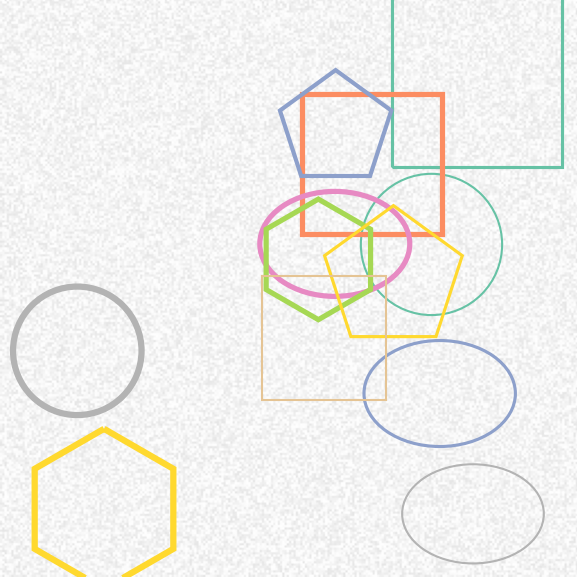[{"shape": "circle", "thickness": 1, "radius": 0.61, "center": [0.747, 0.576]}, {"shape": "square", "thickness": 1.5, "radius": 0.73, "center": [0.826, 0.856]}, {"shape": "square", "thickness": 2.5, "radius": 0.61, "center": [0.645, 0.715]}, {"shape": "oval", "thickness": 1.5, "radius": 0.66, "center": [0.761, 0.318]}, {"shape": "pentagon", "thickness": 2, "radius": 0.51, "center": [0.581, 0.776]}, {"shape": "oval", "thickness": 2.5, "radius": 0.65, "center": [0.58, 0.577]}, {"shape": "hexagon", "thickness": 2.5, "radius": 0.52, "center": [0.551, 0.55]}, {"shape": "hexagon", "thickness": 3, "radius": 0.69, "center": [0.18, 0.118]}, {"shape": "pentagon", "thickness": 1.5, "radius": 0.63, "center": [0.681, 0.518]}, {"shape": "square", "thickness": 1, "radius": 0.54, "center": [0.561, 0.414]}, {"shape": "oval", "thickness": 1, "radius": 0.61, "center": [0.819, 0.109]}, {"shape": "circle", "thickness": 3, "radius": 0.56, "center": [0.134, 0.392]}]